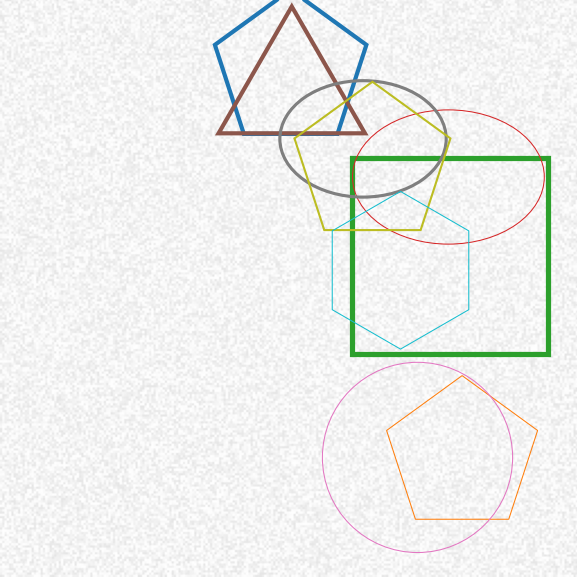[{"shape": "pentagon", "thickness": 2, "radius": 0.69, "center": [0.503, 0.879]}, {"shape": "pentagon", "thickness": 0.5, "radius": 0.69, "center": [0.8, 0.211]}, {"shape": "square", "thickness": 2.5, "radius": 0.85, "center": [0.779, 0.555]}, {"shape": "oval", "thickness": 0.5, "radius": 0.83, "center": [0.776, 0.693]}, {"shape": "triangle", "thickness": 2, "radius": 0.73, "center": [0.505, 0.841]}, {"shape": "circle", "thickness": 0.5, "radius": 0.82, "center": [0.723, 0.207]}, {"shape": "oval", "thickness": 1.5, "radius": 0.72, "center": [0.629, 0.759]}, {"shape": "pentagon", "thickness": 1, "radius": 0.71, "center": [0.645, 0.716]}, {"shape": "hexagon", "thickness": 0.5, "radius": 0.68, "center": [0.694, 0.531]}]